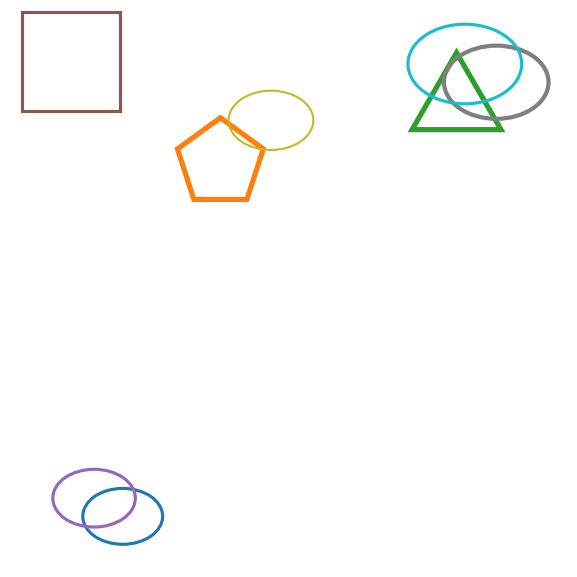[{"shape": "oval", "thickness": 1.5, "radius": 0.35, "center": [0.212, 0.105]}, {"shape": "pentagon", "thickness": 2.5, "radius": 0.39, "center": [0.382, 0.717]}, {"shape": "triangle", "thickness": 2.5, "radius": 0.44, "center": [0.791, 0.819]}, {"shape": "oval", "thickness": 1.5, "radius": 0.36, "center": [0.163, 0.137]}, {"shape": "square", "thickness": 1.5, "radius": 0.43, "center": [0.124, 0.893]}, {"shape": "oval", "thickness": 2, "radius": 0.45, "center": [0.859, 0.857]}, {"shape": "oval", "thickness": 1, "radius": 0.37, "center": [0.469, 0.791]}, {"shape": "oval", "thickness": 1.5, "radius": 0.49, "center": [0.805, 0.888]}]